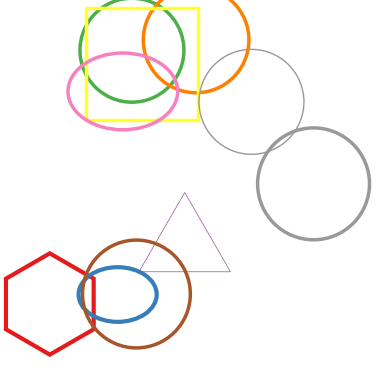[{"shape": "hexagon", "thickness": 3, "radius": 0.66, "center": [0.129, 0.21]}, {"shape": "oval", "thickness": 3, "radius": 0.51, "center": [0.306, 0.235]}, {"shape": "circle", "thickness": 2.5, "radius": 0.67, "center": [0.343, 0.87]}, {"shape": "triangle", "thickness": 0.5, "radius": 0.69, "center": [0.48, 0.363]}, {"shape": "circle", "thickness": 2.5, "radius": 0.69, "center": [0.509, 0.896]}, {"shape": "square", "thickness": 2.5, "radius": 0.73, "center": [0.369, 0.834]}, {"shape": "circle", "thickness": 2.5, "radius": 0.7, "center": [0.354, 0.236]}, {"shape": "oval", "thickness": 2.5, "radius": 0.71, "center": [0.319, 0.763]}, {"shape": "circle", "thickness": 2.5, "radius": 0.73, "center": [0.814, 0.522]}, {"shape": "circle", "thickness": 1, "radius": 0.68, "center": [0.653, 0.736]}]